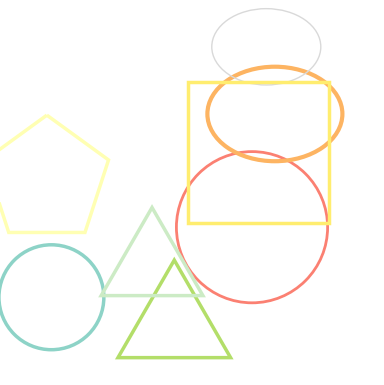[{"shape": "circle", "thickness": 2.5, "radius": 0.68, "center": [0.133, 0.228]}, {"shape": "pentagon", "thickness": 2.5, "radius": 0.84, "center": [0.122, 0.532]}, {"shape": "circle", "thickness": 2, "radius": 0.98, "center": [0.655, 0.41]}, {"shape": "oval", "thickness": 3, "radius": 0.88, "center": [0.714, 0.704]}, {"shape": "triangle", "thickness": 2.5, "radius": 0.84, "center": [0.453, 0.156]}, {"shape": "oval", "thickness": 1, "radius": 0.71, "center": [0.692, 0.878]}, {"shape": "triangle", "thickness": 2.5, "radius": 0.76, "center": [0.395, 0.308]}, {"shape": "square", "thickness": 2.5, "radius": 0.92, "center": [0.672, 0.605]}]